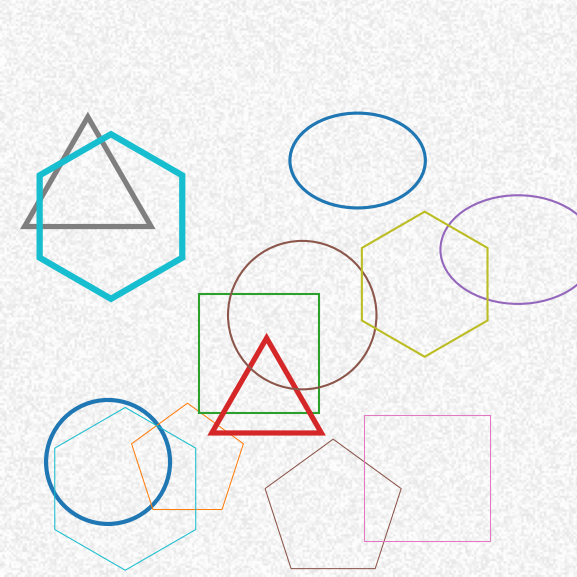[{"shape": "oval", "thickness": 1.5, "radius": 0.59, "center": [0.619, 0.721]}, {"shape": "circle", "thickness": 2, "radius": 0.54, "center": [0.187, 0.199]}, {"shape": "pentagon", "thickness": 0.5, "radius": 0.51, "center": [0.325, 0.199]}, {"shape": "square", "thickness": 1, "radius": 0.52, "center": [0.449, 0.387]}, {"shape": "triangle", "thickness": 2.5, "radius": 0.55, "center": [0.462, 0.304]}, {"shape": "oval", "thickness": 1, "radius": 0.67, "center": [0.897, 0.567]}, {"shape": "pentagon", "thickness": 0.5, "radius": 0.62, "center": [0.577, 0.115]}, {"shape": "circle", "thickness": 1, "radius": 0.64, "center": [0.523, 0.453]}, {"shape": "square", "thickness": 0.5, "radius": 0.55, "center": [0.739, 0.172]}, {"shape": "triangle", "thickness": 2.5, "radius": 0.63, "center": [0.152, 0.67]}, {"shape": "hexagon", "thickness": 1, "radius": 0.63, "center": [0.735, 0.507]}, {"shape": "hexagon", "thickness": 0.5, "radius": 0.7, "center": [0.217, 0.153]}, {"shape": "hexagon", "thickness": 3, "radius": 0.71, "center": [0.192, 0.624]}]